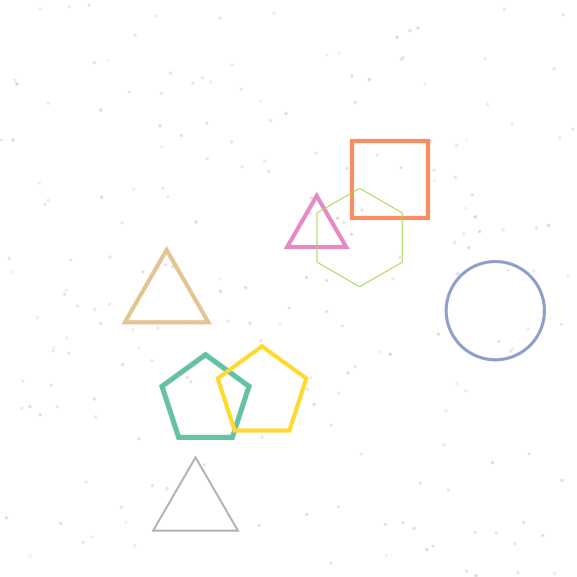[{"shape": "pentagon", "thickness": 2.5, "radius": 0.4, "center": [0.356, 0.306]}, {"shape": "square", "thickness": 2, "radius": 0.33, "center": [0.676, 0.688]}, {"shape": "circle", "thickness": 1.5, "radius": 0.43, "center": [0.858, 0.461]}, {"shape": "triangle", "thickness": 2, "radius": 0.3, "center": [0.548, 0.601]}, {"shape": "hexagon", "thickness": 0.5, "radius": 0.43, "center": [0.623, 0.588]}, {"shape": "pentagon", "thickness": 2, "radius": 0.4, "center": [0.454, 0.319]}, {"shape": "triangle", "thickness": 2, "radius": 0.42, "center": [0.289, 0.483]}, {"shape": "triangle", "thickness": 1, "radius": 0.42, "center": [0.339, 0.123]}]